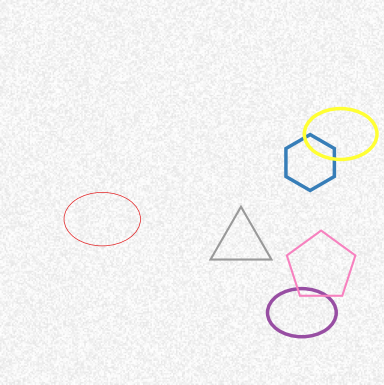[{"shape": "oval", "thickness": 0.5, "radius": 0.5, "center": [0.266, 0.431]}, {"shape": "hexagon", "thickness": 2.5, "radius": 0.36, "center": [0.806, 0.578]}, {"shape": "oval", "thickness": 2.5, "radius": 0.45, "center": [0.784, 0.188]}, {"shape": "oval", "thickness": 2.5, "radius": 0.47, "center": [0.885, 0.652]}, {"shape": "pentagon", "thickness": 1.5, "radius": 0.47, "center": [0.834, 0.308]}, {"shape": "triangle", "thickness": 1.5, "radius": 0.46, "center": [0.626, 0.372]}]